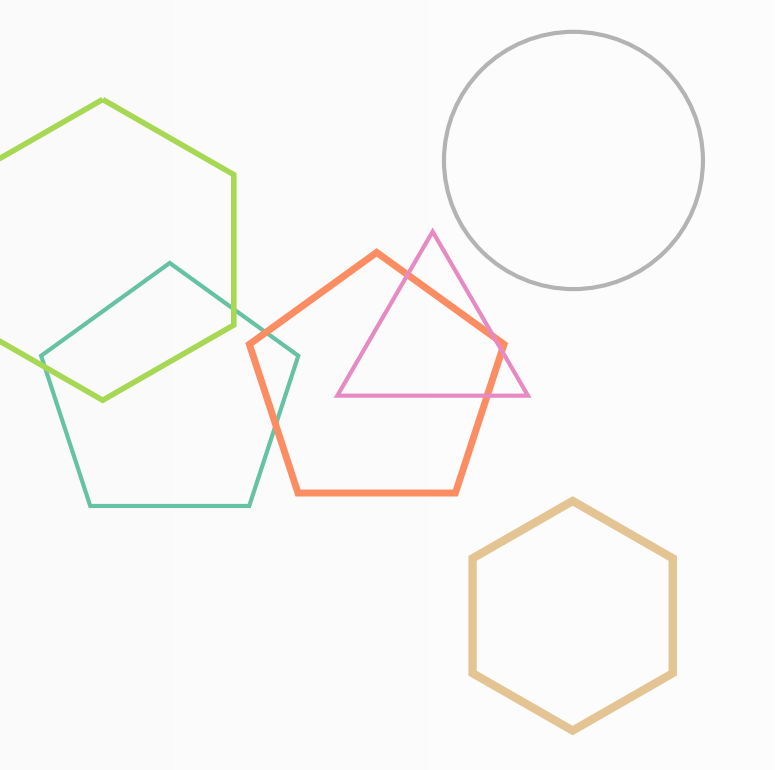[{"shape": "pentagon", "thickness": 1.5, "radius": 0.87, "center": [0.219, 0.484]}, {"shape": "pentagon", "thickness": 2.5, "radius": 0.86, "center": [0.486, 0.499]}, {"shape": "triangle", "thickness": 1.5, "radius": 0.71, "center": [0.558, 0.557]}, {"shape": "hexagon", "thickness": 2, "radius": 0.98, "center": [0.133, 0.676]}, {"shape": "hexagon", "thickness": 3, "radius": 0.75, "center": [0.739, 0.2]}, {"shape": "circle", "thickness": 1.5, "radius": 0.84, "center": [0.74, 0.792]}]